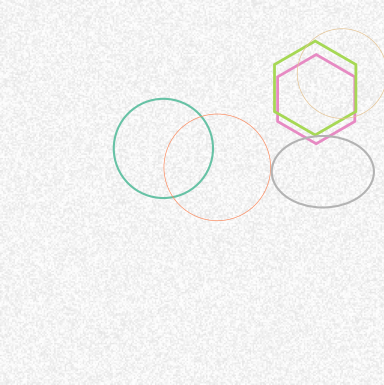[{"shape": "circle", "thickness": 1.5, "radius": 0.64, "center": [0.424, 0.614]}, {"shape": "circle", "thickness": 0.5, "radius": 0.69, "center": [0.564, 0.565]}, {"shape": "hexagon", "thickness": 2, "radius": 0.58, "center": [0.821, 0.742]}, {"shape": "hexagon", "thickness": 2, "radius": 0.61, "center": [0.819, 0.771]}, {"shape": "circle", "thickness": 0.5, "radius": 0.58, "center": [0.889, 0.809]}, {"shape": "oval", "thickness": 1.5, "radius": 0.66, "center": [0.839, 0.554]}]